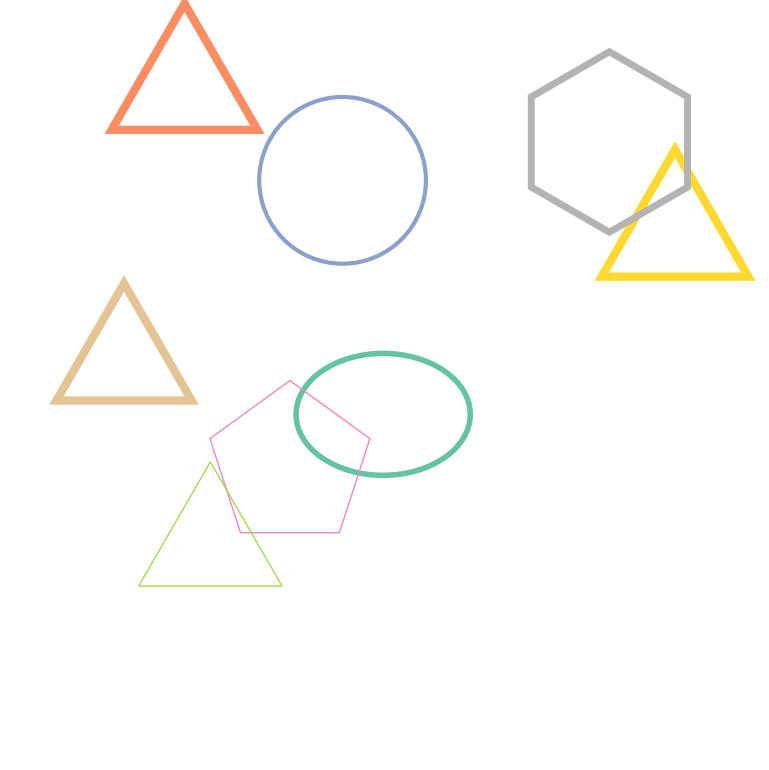[{"shape": "oval", "thickness": 2, "radius": 0.57, "center": [0.498, 0.462]}, {"shape": "triangle", "thickness": 3, "radius": 0.55, "center": [0.24, 0.886]}, {"shape": "circle", "thickness": 1.5, "radius": 0.54, "center": [0.445, 0.766]}, {"shape": "pentagon", "thickness": 0.5, "radius": 0.55, "center": [0.377, 0.397]}, {"shape": "triangle", "thickness": 0.5, "radius": 0.54, "center": [0.273, 0.293]}, {"shape": "triangle", "thickness": 3, "radius": 0.55, "center": [0.877, 0.696]}, {"shape": "triangle", "thickness": 3, "radius": 0.51, "center": [0.161, 0.53]}, {"shape": "hexagon", "thickness": 2.5, "radius": 0.59, "center": [0.791, 0.816]}]